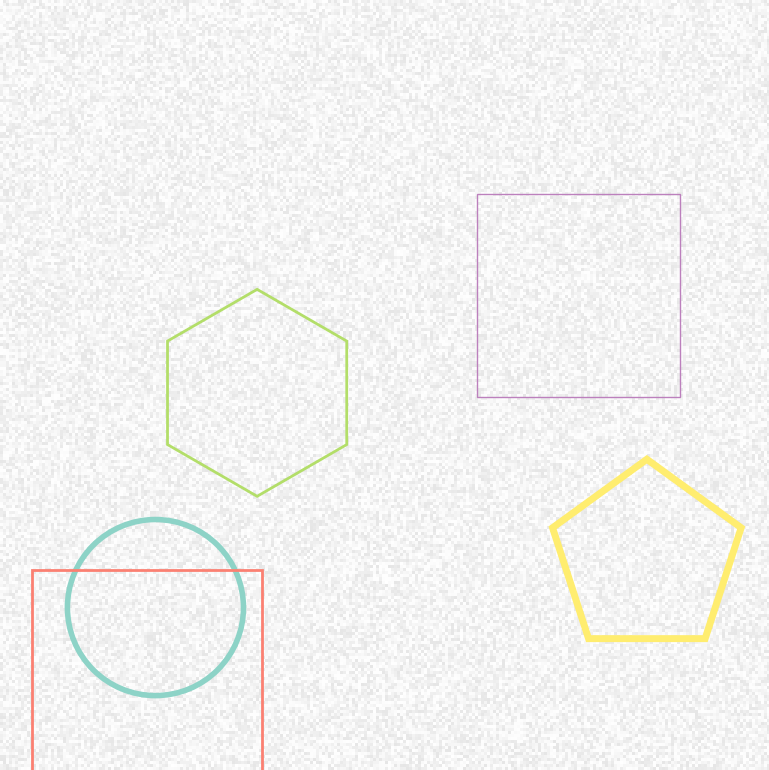[{"shape": "circle", "thickness": 2, "radius": 0.57, "center": [0.202, 0.211]}, {"shape": "square", "thickness": 1, "radius": 0.75, "center": [0.191, 0.11]}, {"shape": "hexagon", "thickness": 1, "radius": 0.67, "center": [0.334, 0.49]}, {"shape": "square", "thickness": 0.5, "radius": 0.66, "center": [0.751, 0.617]}, {"shape": "pentagon", "thickness": 2.5, "radius": 0.64, "center": [0.84, 0.275]}]